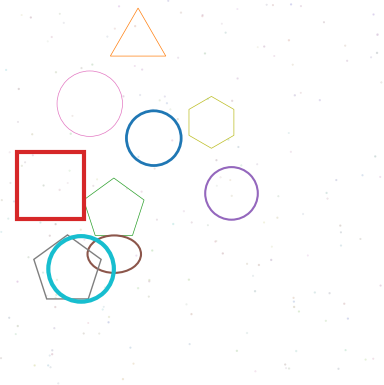[{"shape": "circle", "thickness": 2, "radius": 0.36, "center": [0.399, 0.641]}, {"shape": "triangle", "thickness": 0.5, "radius": 0.42, "center": [0.359, 0.896]}, {"shape": "pentagon", "thickness": 0.5, "radius": 0.41, "center": [0.296, 0.455]}, {"shape": "square", "thickness": 3, "radius": 0.43, "center": [0.131, 0.519]}, {"shape": "circle", "thickness": 1.5, "radius": 0.34, "center": [0.601, 0.498]}, {"shape": "oval", "thickness": 1.5, "radius": 0.35, "center": [0.297, 0.34]}, {"shape": "circle", "thickness": 0.5, "radius": 0.42, "center": [0.233, 0.731]}, {"shape": "pentagon", "thickness": 1, "radius": 0.46, "center": [0.175, 0.298]}, {"shape": "hexagon", "thickness": 0.5, "radius": 0.34, "center": [0.549, 0.682]}, {"shape": "circle", "thickness": 3, "radius": 0.43, "center": [0.211, 0.302]}]